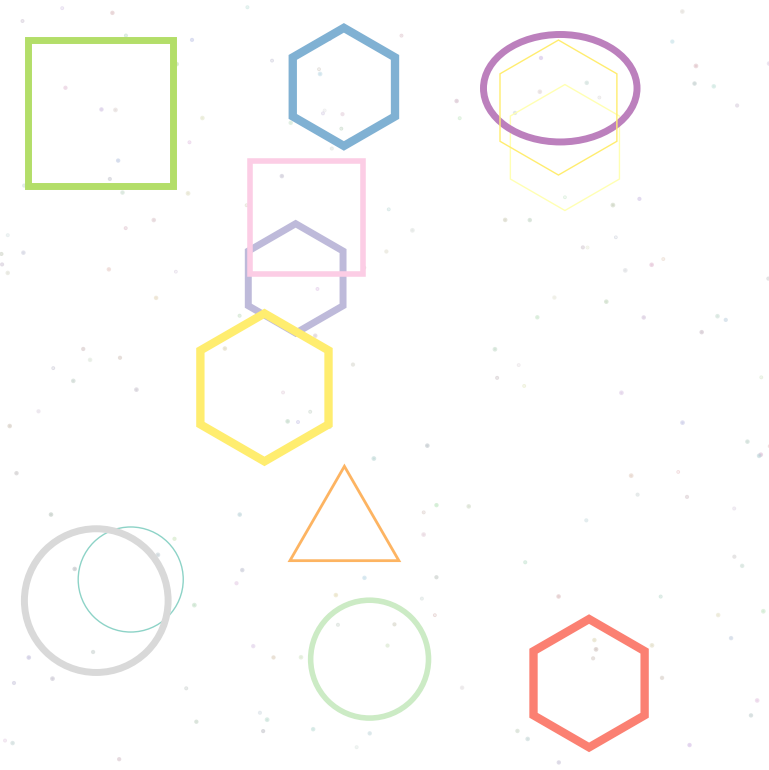[{"shape": "circle", "thickness": 0.5, "radius": 0.34, "center": [0.17, 0.247]}, {"shape": "hexagon", "thickness": 0.5, "radius": 0.41, "center": [0.734, 0.808]}, {"shape": "hexagon", "thickness": 2.5, "radius": 0.36, "center": [0.384, 0.638]}, {"shape": "hexagon", "thickness": 3, "radius": 0.42, "center": [0.765, 0.113]}, {"shape": "hexagon", "thickness": 3, "radius": 0.38, "center": [0.447, 0.887]}, {"shape": "triangle", "thickness": 1, "radius": 0.41, "center": [0.447, 0.313]}, {"shape": "square", "thickness": 2.5, "radius": 0.47, "center": [0.131, 0.853]}, {"shape": "square", "thickness": 2, "radius": 0.37, "center": [0.398, 0.717]}, {"shape": "circle", "thickness": 2.5, "radius": 0.47, "center": [0.125, 0.22]}, {"shape": "oval", "thickness": 2.5, "radius": 0.5, "center": [0.728, 0.885]}, {"shape": "circle", "thickness": 2, "radius": 0.38, "center": [0.48, 0.144]}, {"shape": "hexagon", "thickness": 3, "radius": 0.48, "center": [0.343, 0.497]}, {"shape": "hexagon", "thickness": 0.5, "radius": 0.44, "center": [0.725, 0.86]}]